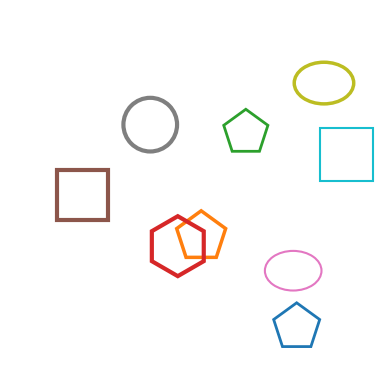[{"shape": "pentagon", "thickness": 2, "radius": 0.31, "center": [0.771, 0.151]}, {"shape": "pentagon", "thickness": 2.5, "radius": 0.33, "center": [0.523, 0.386]}, {"shape": "pentagon", "thickness": 2, "radius": 0.3, "center": [0.638, 0.656]}, {"shape": "hexagon", "thickness": 3, "radius": 0.39, "center": [0.462, 0.361]}, {"shape": "square", "thickness": 3, "radius": 0.33, "center": [0.215, 0.494]}, {"shape": "oval", "thickness": 1.5, "radius": 0.37, "center": [0.762, 0.297]}, {"shape": "circle", "thickness": 3, "radius": 0.35, "center": [0.39, 0.676]}, {"shape": "oval", "thickness": 2.5, "radius": 0.39, "center": [0.841, 0.784]}, {"shape": "square", "thickness": 1.5, "radius": 0.34, "center": [0.9, 0.599]}]